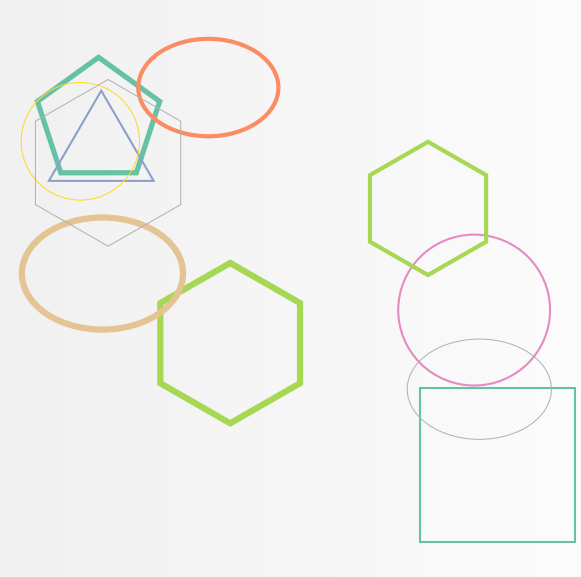[{"shape": "pentagon", "thickness": 2.5, "radius": 0.55, "center": [0.17, 0.789]}, {"shape": "square", "thickness": 1, "radius": 0.67, "center": [0.856, 0.194]}, {"shape": "oval", "thickness": 2, "radius": 0.6, "center": [0.358, 0.847]}, {"shape": "triangle", "thickness": 1, "radius": 0.52, "center": [0.174, 0.738]}, {"shape": "circle", "thickness": 1, "radius": 0.65, "center": [0.816, 0.462]}, {"shape": "hexagon", "thickness": 2, "radius": 0.58, "center": [0.736, 0.638]}, {"shape": "hexagon", "thickness": 3, "radius": 0.69, "center": [0.396, 0.405]}, {"shape": "circle", "thickness": 0.5, "radius": 0.51, "center": [0.138, 0.754]}, {"shape": "oval", "thickness": 3, "radius": 0.69, "center": [0.176, 0.525]}, {"shape": "oval", "thickness": 0.5, "radius": 0.62, "center": [0.825, 0.325]}, {"shape": "hexagon", "thickness": 0.5, "radius": 0.72, "center": [0.186, 0.717]}]